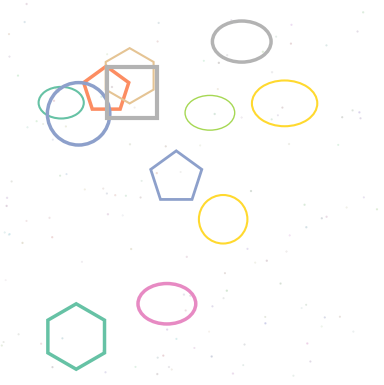[{"shape": "hexagon", "thickness": 2.5, "radius": 0.42, "center": [0.198, 0.126]}, {"shape": "oval", "thickness": 1.5, "radius": 0.29, "center": [0.159, 0.733]}, {"shape": "pentagon", "thickness": 2.5, "radius": 0.31, "center": [0.276, 0.766]}, {"shape": "pentagon", "thickness": 2, "radius": 0.35, "center": [0.458, 0.538]}, {"shape": "circle", "thickness": 2.5, "radius": 0.41, "center": [0.204, 0.704]}, {"shape": "oval", "thickness": 2.5, "radius": 0.38, "center": [0.433, 0.211]}, {"shape": "oval", "thickness": 1, "radius": 0.32, "center": [0.545, 0.707]}, {"shape": "circle", "thickness": 1.5, "radius": 0.31, "center": [0.58, 0.43]}, {"shape": "oval", "thickness": 1.5, "radius": 0.42, "center": [0.739, 0.732]}, {"shape": "hexagon", "thickness": 1.5, "radius": 0.36, "center": [0.337, 0.803]}, {"shape": "oval", "thickness": 2.5, "radius": 0.38, "center": [0.628, 0.892]}, {"shape": "square", "thickness": 3, "radius": 0.33, "center": [0.342, 0.76]}]